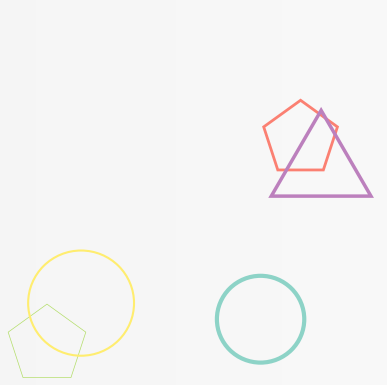[{"shape": "circle", "thickness": 3, "radius": 0.56, "center": [0.672, 0.171]}, {"shape": "pentagon", "thickness": 2, "radius": 0.5, "center": [0.776, 0.639]}, {"shape": "pentagon", "thickness": 0.5, "radius": 0.53, "center": [0.121, 0.105]}, {"shape": "triangle", "thickness": 2.5, "radius": 0.74, "center": [0.829, 0.565]}, {"shape": "circle", "thickness": 1.5, "radius": 0.68, "center": [0.209, 0.213]}]